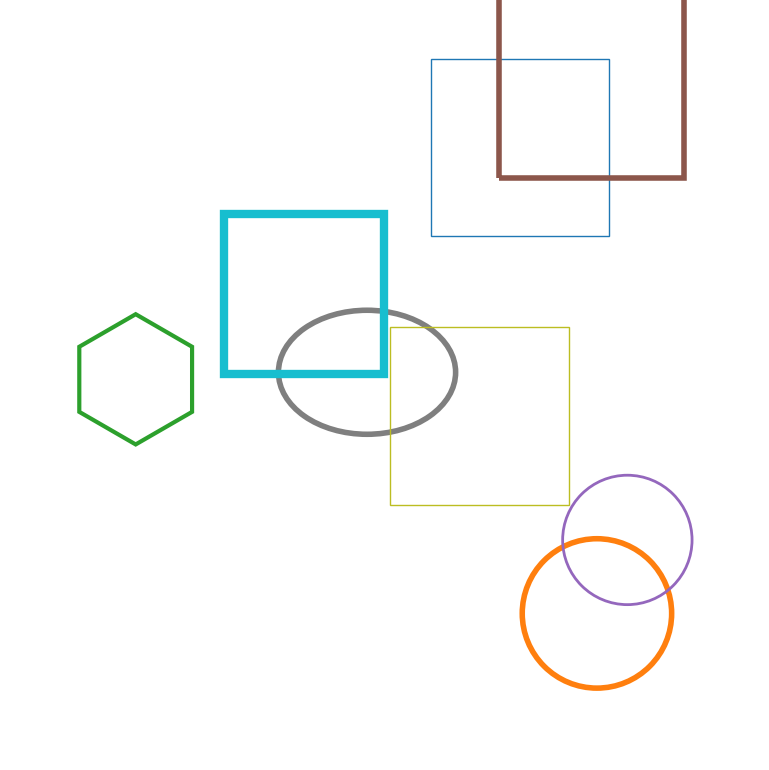[{"shape": "square", "thickness": 0.5, "radius": 0.58, "center": [0.675, 0.808]}, {"shape": "circle", "thickness": 2, "radius": 0.49, "center": [0.775, 0.203]}, {"shape": "hexagon", "thickness": 1.5, "radius": 0.42, "center": [0.176, 0.507]}, {"shape": "circle", "thickness": 1, "radius": 0.42, "center": [0.815, 0.299]}, {"shape": "square", "thickness": 2, "radius": 0.6, "center": [0.768, 0.889]}, {"shape": "oval", "thickness": 2, "radius": 0.58, "center": [0.477, 0.517]}, {"shape": "square", "thickness": 0.5, "radius": 0.58, "center": [0.623, 0.459]}, {"shape": "square", "thickness": 3, "radius": 0.52, "center": [0.395, 0.619]}]